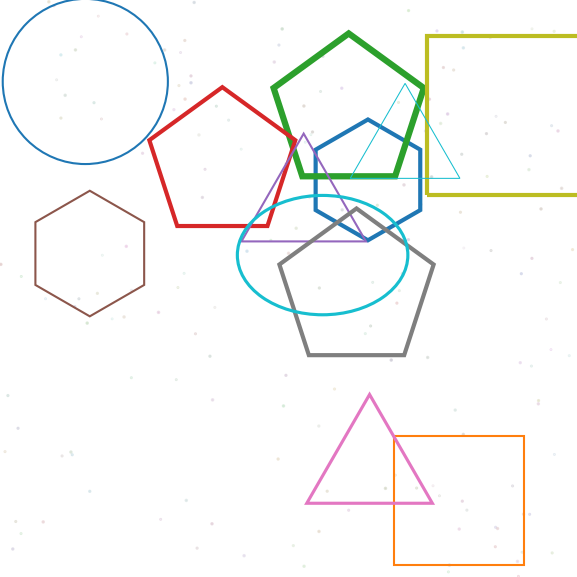[{"shape": "circle", "thickness": 1, "radius": 0.71, "center": [0.148, 0.858]}, {"shape": "hexagon", "thickness": 2, "radius": 0.52, "center": [0.637, 0.688]}, {"shape": "square", "thickness": 1, "radius": 0.56, "center": [0.795, 0.133]}, {"shape": "pentagon", "thickness": 3, "radius": 0.68, "center": [0.604, 0.804]}, {"shape": "pentagon", "thickness": 2, "radius": 0.66, "center": [0.385, 0.715]}, {"shape": "triangle", "thickness": 1, "radius": 0.62, "center": [0.526, 0.643]}, {"shape": "hexagon", "thickness": 1, "radius": 0.54, "center": [0.155, 0.56]}, {"shape": "triangle", "thickness": 1.5, "radius": 0.63, "center": [0.64, 0.19]}, {"shape": "pentagon", "thickness": 2, "radius": 0.7, "center": [0.617, 0.498]}, {"shape": "square", "thickness": 2, "radius": 0.69, "center": [0.877, 0.799]}, {"shape": "triangle", "thickness": 0.5, "radius": 0.55, "center": [0.701, 0.745]}, {"shape": "oval", "thickness": 1.5, "radius": 0.74, "center": [0.559, 0.557]}]